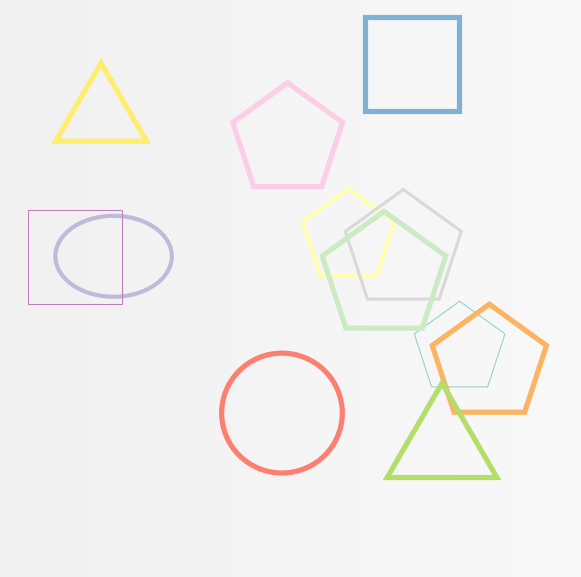[{"shape": "pentagon", "thickness": 0.5, "radius": 0.41, "center": [0.791, 0.396]}, {"shape": "pentagon", "thickness": 2, "radius": 0.41, "center": [0.6, 0.589]}, {"shape": "oval", "thickness": 2, "radius": 0.5, "center": [0.195, 0.555]}, {"shape": "circle", "thickness": 2.5, "radius": 0.52, "center": [0.485, 0.284]}, {"shape": "square", "thickness": 2.5, "radius": 0.41, "center": [0.709, 0.889]}, {"shape": "pentagon", "thickness": 2.5, "radius": 0.52, "center": [0.842, 0.369]}, {"shape": "triangle", "thickness": 2.5, "radius": 0.55, "center": [0.761, 0.227]}, {"shape": "pentagon", "thickness": 2.5, "radius": 0.5, "center": [0.495, 0.756]}, {"shape": "pentagon", "thickness": 1.5, "radius": 0.52, "center": [0.694, 0.566]}, {"shape": "square", "thickness": 0.5, "radius": 0.41, "center": [0.128, 0.554]}, {"shape": "pentagon", "thickness": 2.5, "radius": 0.56, "center": [0.661, 0.521]}, {"shape": "triangle", "thickness": 2.5, "radius": 0.45, "center": [0.174, 0.8]}]